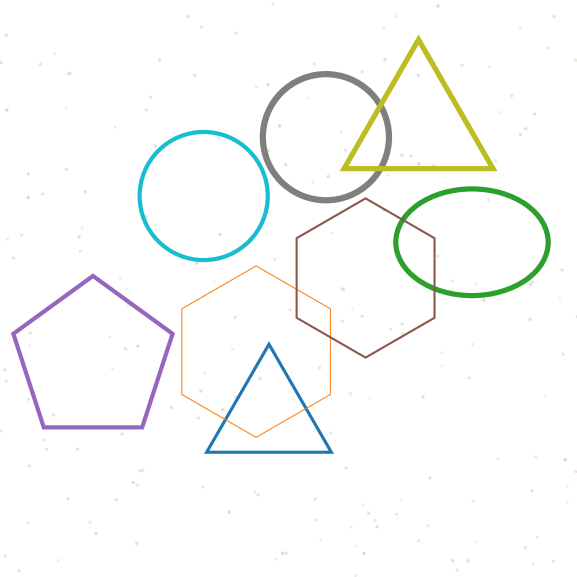[{"shape": "triangle", "thickness": 1.5, "radius": 0.62, "center": [0.466, 0.278]}, {"shape": "hexagon", "thickness": 0.5, "radius": 0.74, "center": [0.443, 0.39]}, {"shape": "oval", "thickness": 2.5, "radius": 0.66, "center": [0.817, 0.58]}, {"shape": "pentagon", "thickness": 2, "radius": 0.72, "center": [0.161, 0.376]}, {"shape": "hexagon", "thickness": 1, "radius": 0.69, "center": [0.633, 0.518]}, {"shape": "circle", "thickness": 3, "radius": 0.55, "center": [0.564, 0.762]}, {"shape": "triangle", "thickness": 2.5, "radius": 0.74, "center": [0.725, 0.782]}, {"shape": "circle", "thickness": 2, "radius": 0.55, "center": [0.353, 0.66]}]